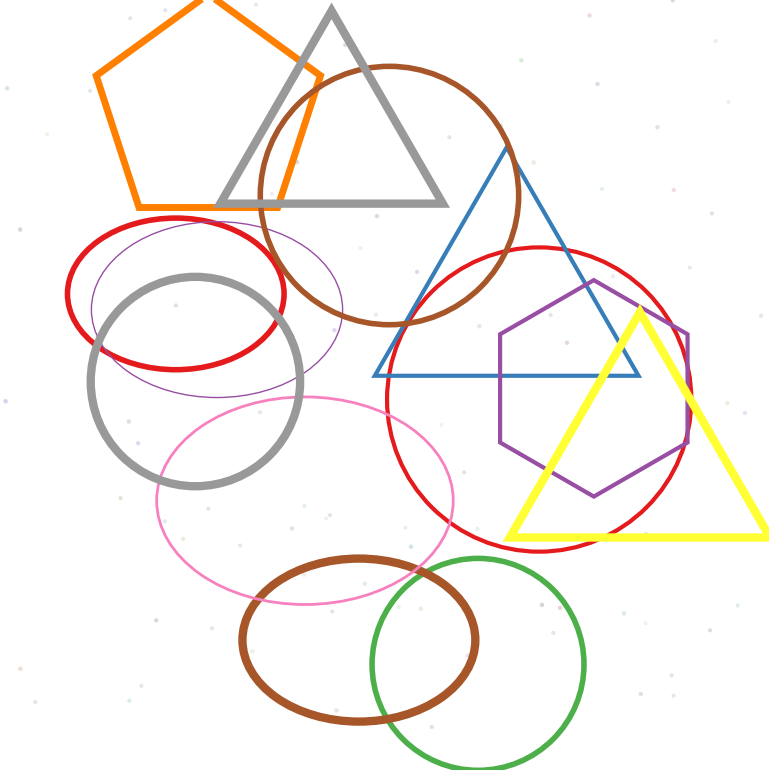[{"shape": "circle", "thickness": 1.5, "radius": 0.99, "center": [0.7, 0.481]}, {"shape": "oval", "thickness": 2, "radius": 0.7, "center": [0.228, 0.618]}, {"shape": "triangle", "thickness": 1.5, "radius": 0.99, "center": [0.658, 0.611]}, {"shape": "circle", "thickness": 2, "radius": 0.69, "center": [0.621, 0.137]}, {"shape": "hexagon", "thickness": 1.5, "radius": 0.7, "center": [0.771, 0.496]}, {"shape": "oval", "thickness": 0.5, "radius": 0.82, "center": [0.282, 0.598]}, {"shape": "pentagon", "thickness": 2.5, "radius": 0.77, "center": [0.271, 0.854]}, {"shape": "triangle", "thickness": 3, "radius": 0.98, "center": [0.831, 0.399]}, {"shape": "oval", "thickness": 3, "radius": 0.76, "center": [0.466, 0.169]}, {"shape": "circle", "thickness": 2, "radius": 0.84, "center": [0.506, 0.746]}, {"shape": "oval", "thickness": 1, "radius": 0.96, "center": [0.396, 0.35]}, {"shape": "triangle", "thickness": 3, "radius": 0.83, "center": [0.431, 0.819]}, {"shape": "circle", "thickness": 3, "radius": 0.68, "center": [0.254, 0.504]}]